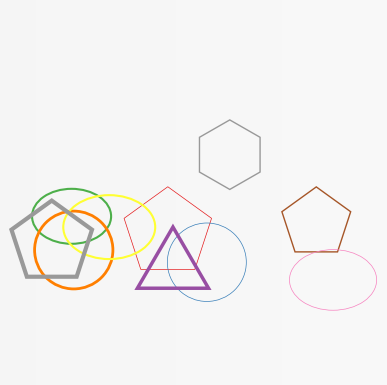[{"shape": "pentagon", "thickness": 0.5, "radius": 0.59, "center": [0.433, 0.396]}, {"shape": "circle", "thickness": 0.5, "radius": 0.51, "center": [0.534, 0.319]}, {"shape": "oval", "thickness": 1.5, "radius": 0.51, "center": [0.185, 0.438]}, {"shape": "triangle", "thickness": 2.5, "radius": 0.53, "center": [0.446, 0.304]}, {"shape": "circle", "thickness": 2, "radius": 0.51, "center": [0.19, 0.351]}, {"shape": "oval", "thickness": 1.5, "radius": 0.59, "center": [0.282, 0.41]}, {"shape": "pentagon", "thickness": 1, "radius": 0.47, "center": [0.816, 0.421]}, {"shape": "oval", "thickness": 0.5, "radius": 0.56, "center": [0.859, 0.273]}, {"shape": "pentagon", "thickness": 3, "radius": 0.55, "center": [0.134, 0.37]}, {"shape": "hexagon", "thickness": 1, "radius": 0.45, "center": [0.593, 0.598]}]